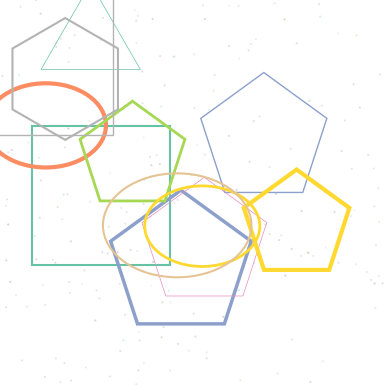[{"shape": "square", "thickness": 1.5, "radius": 0.9, "center": [0.262, 0.493]}, {"shape": "triangle", "thickness": 0.5, "radius": 0.75, "center": [0.236, 0.894]}, {"shape": "oval", "thickness": 3, "radius": 0.78, "center": [0.119, 0.674]}, {"shape": "pentagon", "thickness": 2.5, "radius": 0.96, "center": [0.47, 0.314]}, {"shape": "pentagon", "thickness": 1, "radius": 0.86, "center": [0.685, 0.639]}, {"shape": "pentagon", "thickness": 0.5, "radius": 0.85, "center": [0.531, 0.369]}, {"shape": "pentagon", "thickness": 2, "radius": 0.72, "center": [0.344, 0.594]}, {"shape": "pentagon", "thickness": 3, "radius": 0.72, "center": [0.77, 0.416]}, {"shape": "oval", "thickness": 2, "radius": 0.75, "center": [0.525, 0.413]}, {"shape": "oval", "thickness": 1.5, "radius": 0.96, "center": [0.46, 0.415]}, {"shape": "hexagon", "thickness": 1.5, "radius": 0.79, "center": [0.169, 0.795]}, {"shape": "square", "thickness": 1, "radius": 0.94, "center": [0.106, 0.837]}]